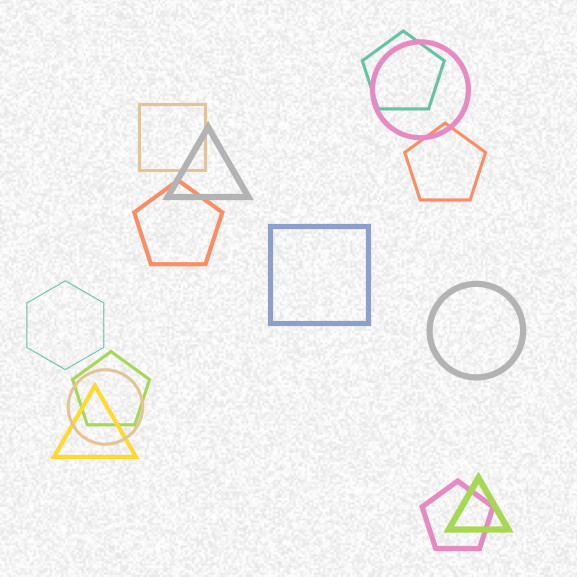[{"shape": "pentagon", "thickness": 1.5, "radius": 0.37, "center": [0.698, 0.871]}, {"shape": "hexagon", "thickness": 0.5, "radius": 0.38, "center": [0.113, 0.436]}, {"shape": "pentagon", "thickness": 2, "radius": 0.4, "center": [0.309, 0.607]}, {"shape": "pentagon", "thickness": 1.5, "radius": 0.37, "center": [0.771, 0.712]}, {"shape": "square", "thickness": 2.5, "radius": 0.42, "center": [0.552, 0.524]}, {"shape": "circle", "thickness": 2.5, "radius": 0.41, "center": [0.728, 0.844]}, {"shape": "pentagon", "thickness": 2.5, "radius": 0.32, "center": [0.792, 0.102]}, {"shape": "pentagon", "thickness": 1.5, "radius": 0.35, "center": [0.192, 0.32]}, {"shape": "triangle", "thickness": 3, "radius": 0.3, "center": [0.829, 0.112]}, {"shape": "triangle", "thickness": 2, "radius": 0.41, "center": [0.164, 0.249]}, {"shape": "square", "thickness": 1.5, "radius": 0.29, "center": [0.298, 0.762]}, {"shape": "circle", "thickness": 1.5, "radius": 0.32, "center": [0.183, 0.294]}, {"shape": "circle", "thickness": 3, "radius": 0.41, "center": [0.825, 0.427]}, {"shape": "triangle", "thickness": 3, "radius": 0.4, "center": [0.36, 0.698]}]